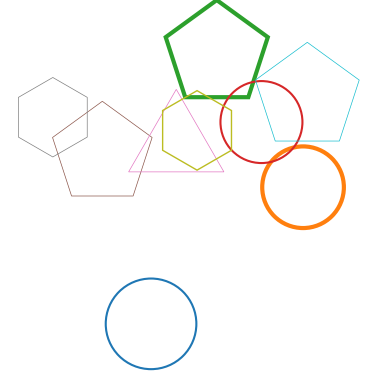[{"shape": "circle", "thickness": 1.5, "radius": 0.59, "center": [0.392, 0.159]}, {"shape": "circle", "thickness": 3, "radius": 0.53, "center": [0.787, 0.514]}, {"shape": "pentagon", "thickness": 3, "radius": 0.7, "center": [0.563, 0.86]}, {"shape": "circle", "thickness": 1.5, "radius": 0.53, "center": [0.679, 0.683]}, {"shape": "pentagon", "thickness": 0.5, "radius": 0.68, "center": [0.266, 0.601]}, {"shape": "triangle", "thickness": 0.5, "radius": 0.71, "center": [0.458, 0.625]}, {"shape": "hexagon", "thickness": 0.5, "radius": 0.52, "center": [0.137, 0.696]}, {"shape": "hexagon", "thickness": 1, "radius": 0.52, "center": [0.512, 0.661]}, {"shape": "pentagon", "thickness": 0.5, "radius": 0.71, "center": [0.798, 0.748]}]